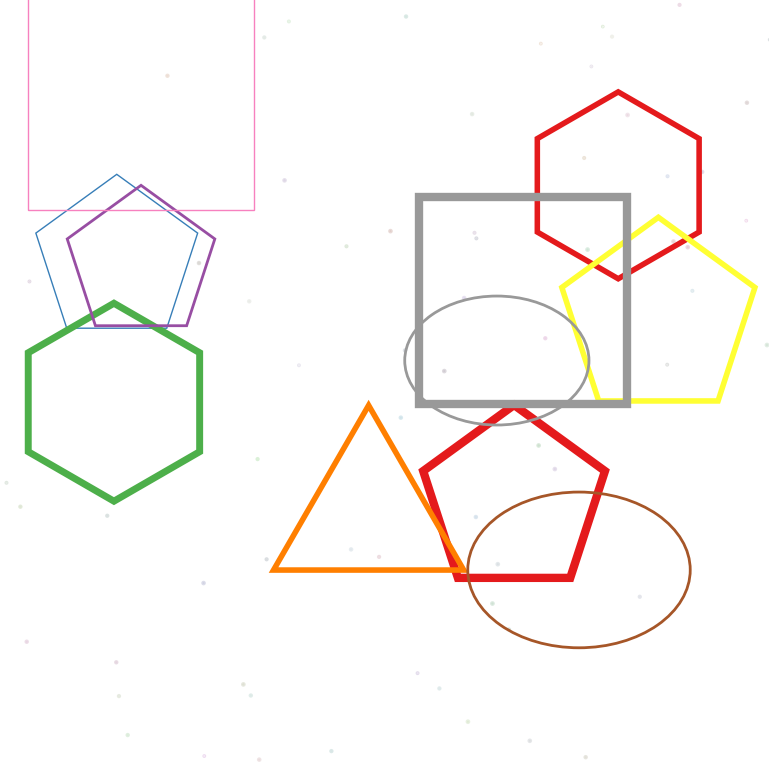[{"shape": "hexagon", "thickness": 2, "radius": 0.61, "center": [0.803, 0.759]}, {"shape": "pentagon", "thickness": 3, "radius": 0.62, "center": [0.668, 0.35]}, {"shape": "pentagon", "thickness": 0.5, "radius": 0.55, "center": [0.152, 0.663]}, {"shape": "hexagon", "thickness": 2.5, "radius": 0.64, "center": [0.148, 0.478]}, {"shape": "pentagon", "thickness": 1, "radius": 0.5, "center": [0.183, 0.659]}, {"shape": "triangle", "thickness": 2, "radius": 0.71, "center": [0.479, 0.331]}, {"shape": "pentagon", "thickness": 2, "radius": 0.66, "center": [0.855, 0.586]}, {"shape": "oval", "thickness": 1, "radius": 0.72, "center": [0.752, 0.26]}, {"shape": "square", "thickness": 0.5, "radius": 0.74, "center": [0.183, 0.874]}, {"shape": "oval", "thickness": 1, "radius": 0.6, "center": [0.645, 0.532]}, {"shape": "square", "thickness": 3, "radius": 0.67, "center": [0.679, 0.61]}]